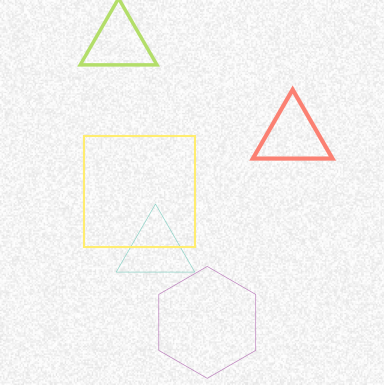[{"shape": "triangle", "thickness": 0.5, "radius": 0.59, "center": [0.404, 0.352]}, {"shape": "triangle", "thickness": 3, "radius": 0.6, "center": [0.76, 0.648]}, {"shape": "triangle", "thickness": 2.5, "radius": 0.58, "center": [0.308, 0.889]}, {"shape": "hexagon", "thickness": 0.5, "radius": 0.73, "center": [0.538, 0.163]}, {"shape": "square", "thickness": 1.5, "radius": 0.72, "center": [0.362, 0.502]}]